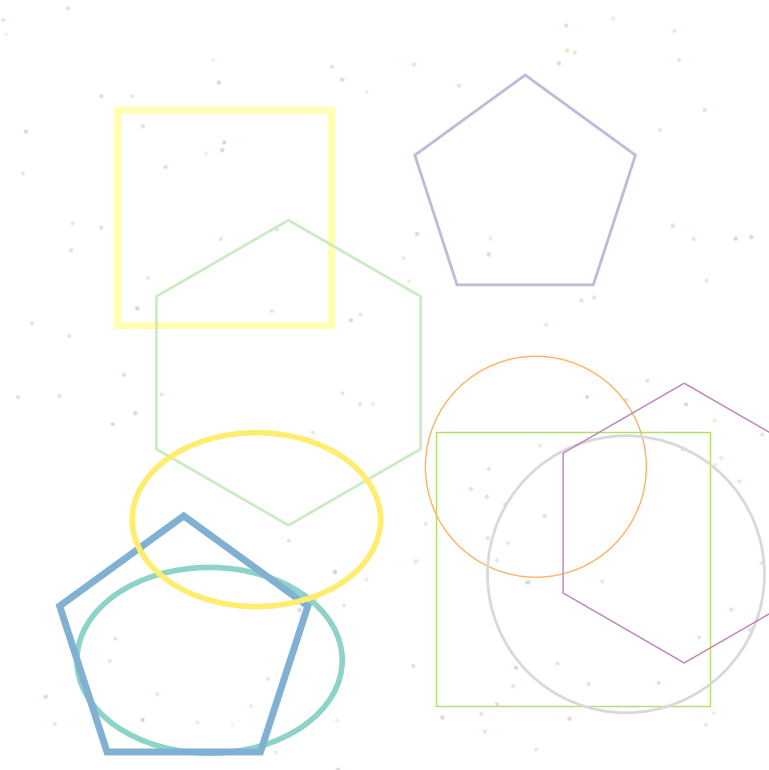[{"shape": "oval", "thickness": 2, "radius": 0.86, "center": [0.272, 0.142]}, {"shape": "square", "thickness": 2.5, "radius": 0.7, "center": [0.291, 0.718]}, {"shape": "pentagon", "thickness": 1, "radius": 0.75, "center": [0.682, 0.752]}, {"shape": "pentagon", "thickness": 2.5, "radius": 0.85, "center": [0.239, 0.161]}, {"shape": "circle", "thickness": 0.5, "radius": 0.72, "center": [0.696, 0.394]}, {"shape": "square", "thickness": 0.5, "radius": 0.89, "center": [0.744, 0.261]}, {"shape": "circle", "thickness": 1, "radius": 0.9, "center": [0.813, 0.254]}, {"shape": "hexagon", "thickness": 0.5, "radius": 0.91, "center": [0.889, 0.321]}, {"shape": "hexagon", "thickness": 1, "radius": 0.99, "center": [0.375, 0.516]}, {"shape": "oval", "thickness": 2, "radius": 0.81, "center": [0.333, 0.325]}]